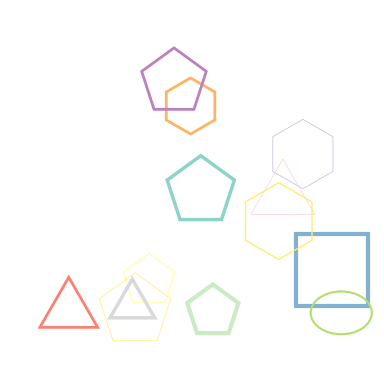[{"shape": "pentagon", "thickness": 2.5, "radius": 0.46, "center": [0.522, 0.504]}, {"shape": "pentagon", "thickness": 1, "radius": 0.35, "center": [0.387, 0.271]}, {"shape": "hexagon", "thickness": 0.5, "radius": 0.45, "center": [0.787, 0.6]}, {"shape": "triangle", "thickness": 2, "radius": 0.43, "center": [0.179, 0.193]}, {"shape": "square", "thickness": 3, "radius": 0.47, "center": [0.863, 0.298]}, {"shape": "hexagon", "thickness": 2, "radius": 0.36, "center": [0.495, 0.725]}, {"shape": "oval", "thickness": 1.5, "radius": 0.4, "center": [0.886, 0.187]}, {"shape": "triangle", "thickness": 0.5, "radius": 0.48, "center": [0.735, 0.491]}, {"shape": "triangle", "thickness": 2.5, "radius": 0.33, "center": [0.344, 0.208]}, {"shape": "pentagon", "thickness": 2, "radius": 0.44, "center": [0.452, 0.787]}, {"shape": "pentagon", "thickness": 3, "radius": 0.35, "center": [0.553, 0.191]}, {"shape": "pentagon", "thickness": 0.5, "radius": 0.49, "center": [0.351, 0.194]}, {"shape": "hexagon", "thickness": 1, "radius": 0.5, "center": [0.724, 0.426]}]